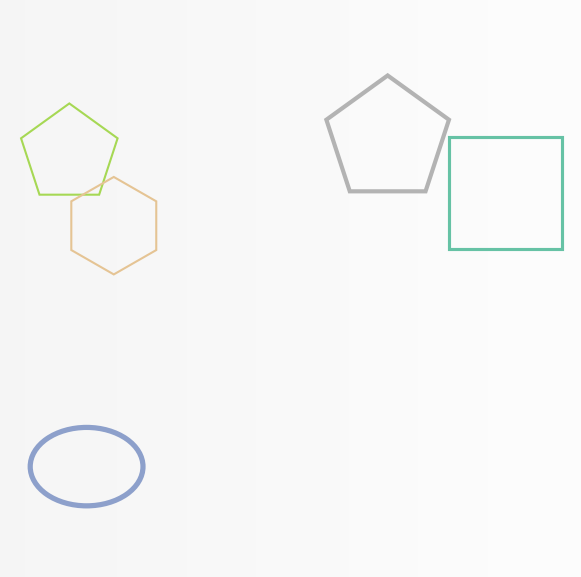[{"shape": "square", "thickness": 1.5, "radius": 0.48, "center": [0.87, 0.664]}, {"shape": "oval", "thickness": 2.5, "radius": 0.49, "center": [0.149, 0.191]}, {"shape": "pentagon", "thickness": 1, "radius": 0.44, "center": [0.119, 0.733]}, {"shape": "hexagon", "thickness": 1, "radius": 0.42, "center": [0.196, 0.608]}, {"shape": "pentagon", "thickness": 2, "radius": 0.55, "center": [0.667, 0.758]}]